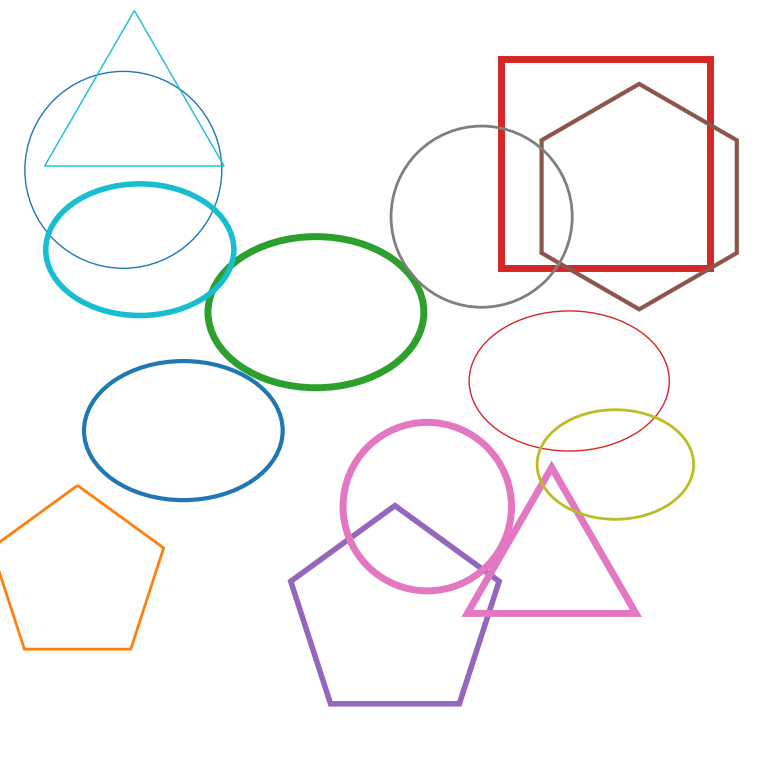[{"shape": "oval", "thickness": 1.5, "radius": 0.65, "center": [0.238, 0.441]}, {"shape": "circle", "thickness": 0.5, "radius": 0.64, "center": [0.16, 0.779]}, {"shape": "pentagon", "thickness": 1, "radius": 0.59, "center": [0.101, 0.252]}, {"shape": "oval", "thickness": 2.5, "radius": 0.7, "center": [0.41, 0.595]}, {"shape": "square", "thickness": 2.5, "radius": 0.68, "center": [0.787, 0.788]}, {"shape": "oval", "thickness": 0.5, "radius": 0.65, "center": [0.739, 0.505]}, {"shape": "pentagon", "thickness": 2, "radius": 0.71, "center": [0.513, 0.201]}, {"shape": "hexagon", "thickness": 1.5, "radius": 0.73, "center": [0.83, 0.745]}, {"shape": "triangle", "thickness": 2.5, "radius": 0.63, "center": [0.716, 0.267]}, {"shape": "circle", "thickness": 2.5, "radius": 0.55, "center": [0.555, 0.342]}, {"shape": "circle", "thickness": 1, "radius": 0.59, "center": [0.626, 0.719]}, {"shape": "oval", "thickness": 1, "radius": 0.51, "center": [0.799, 0.397]}, {"shape": "oval", "thickness": 2, "radius": 0.61, "center": [0.182, 0.676]}, {"shape": "triangle", "thickness": 0.5, "radius": 0.67, "center": [0.175, 0.852]}]